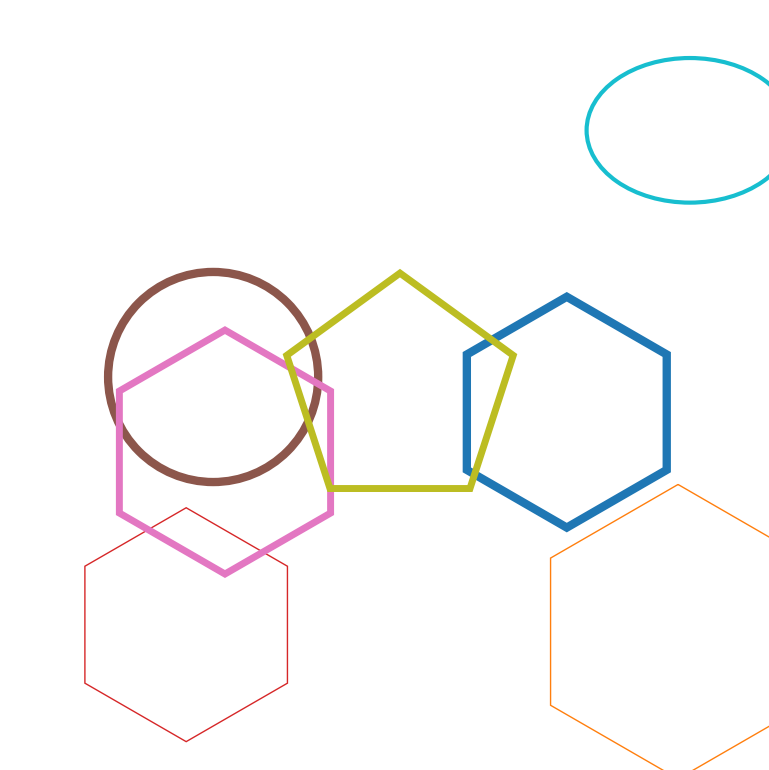[{"shape": "hexagon", "thickness": 3, "radius": 0.75, "center": [0.736, 0.465]}, {"shape": "hexagon", "thickness": 0.5, "radius": 0.96, "center": [0.881, 0.18]}, {"shape": "hexagon", "thickness": 0.5, "radius": 0.76, "center": [0.242, 0.189]}, {"shape": "circle", "thickness": 3, "radius": 0.68, "center": [0.277, 0.51]}, {"shape": "hexagon", "thickness": 2.5, "radius": 0.79, "center": [0.292, 0.413]}, {"shape": "pentagon", "thickness": 2.5, "radius": 0.77, "center": [0.519, 0.491]}, {"shape": "oval", "thickness": 1.5, "radius": 0.67, "center": [0.896, 0.831]}]